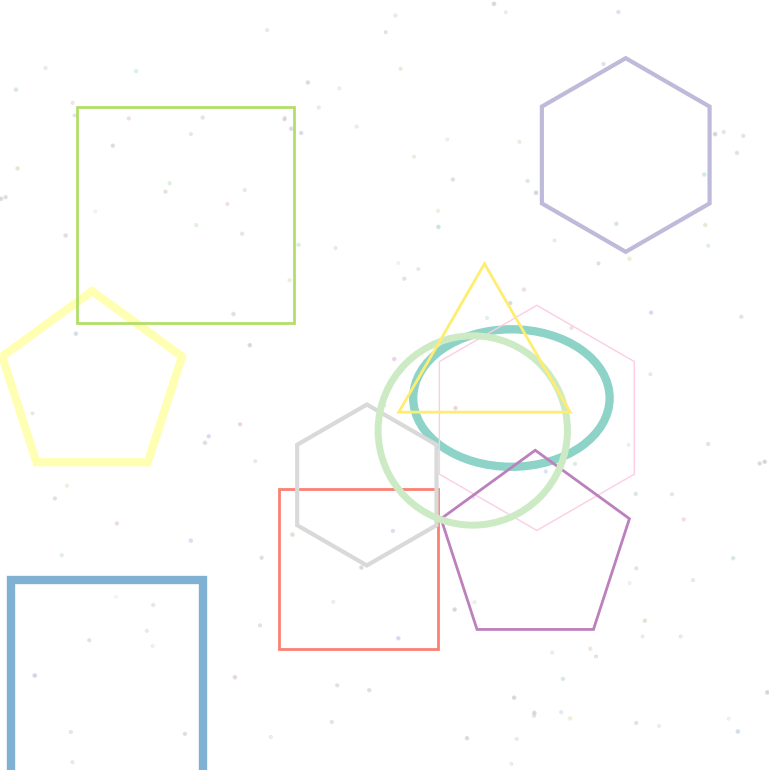[{"shape": "oval", "thickness": 3, "radius": 0.64, "center": [0.664, 0.483]}, {"shape": "pentagon", "thickness": 3, "radius": 0.61, "center": [0.12, 0.499]}, {"shape": "hexagon", "thickness": 1.5, "radius": 0.63, "center": [0.813, 0.799]}, {"shape": "square", "thickness": 1, "radius": 0.52, "center": [0.466, 0.261]}, {"shape": "square", "thickness": 3, "radius": 0.62, "center": [0.139, 0.122]}, {"shape": "square", "thickness": 1, "radius": 0.7, "center": [0.241, 0.72]}, {"shape": "hexagon", "thickness": 0.5, "radius": 0.73, "center": [0.697, 0.457]}, {"shape": "hexagon", "thickness": 1.5, "radius": 0.52, "center": [0.476, 0.37]}, {"shape": "pentagon", "thickness": 1, "radius": 0.64, "center": [0.695, 0.287]}, {"shape": "circle", "thickness": 2.5, "radius": 0.61, "center": [0.614, 0.441]}, {"shape": "triangle", "thickness": 1, "radius": 0.64, "center": [0.629, 0.529]}]